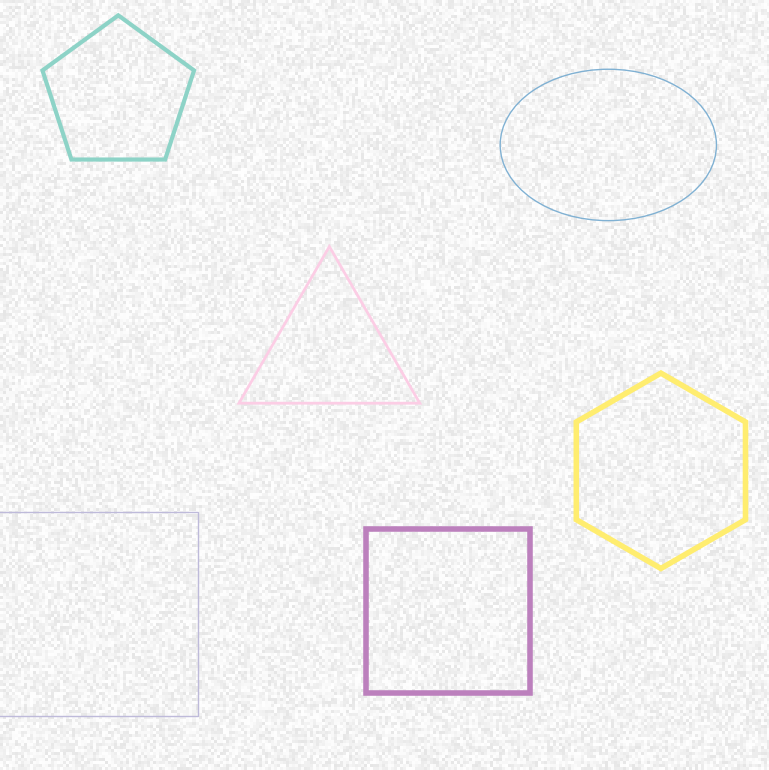[{"shape": "pentagon", "thickness": 1.5, "radius": 0.52, "center": [0.154, 0.877]}, {"shape": "square", "thickness": 0.5, "radius": 0.66, "center": [0.124, 0.202]}, {"shape": "oval", "thickness": 0.5, "radius": 0.7, "center": [0.79, 0.812]}, {"shape": "triangle", "thickness": 1, "radius": 0.68, "center": [0.428, 0.544]}, {"shape": "square", "thickness": 2, "radius": 0.53, "center": [0.582, 0.206]}, {"shape": "hexagon", "thickness": 2, "radius": 0.63, "center": [0.858, 0.389]}]